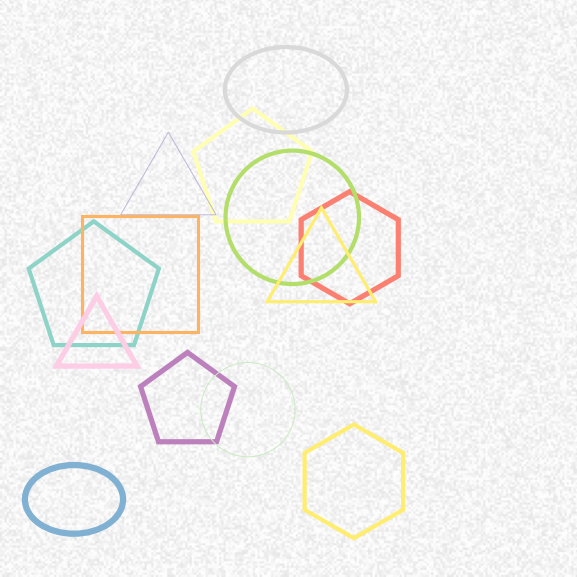[{"shape": "pentagon", "thickness": 2, "radius": 0.59, "center": [0.162, 0.497]}, {"shape": "pentagon", "thickness": 2, "radius": 0.54, "center": [0.438, 0.703]}, {"shape": "triangle", "thickness": 0.5, "radius": 0.48, "center": [0.292, 0.675]}, {"shape": "hexagon", "thickness": 2.5, "radius": 0.49, "center": [0.606, 0.57]}, {"shape": "oval", "thickness": 3, "radius": 0.42, "center": [0.128, 0.134]}, {"shape": "square", "thickness": 1.5, "radius": 0.5, "center": [0.243, 0.524]}, {"shape": "circle", "thickness": 2, "radius": 0.58, "center": [0.506, 0.623]}, {"shape": "triangle", "thickness": 2.5, "radius": 0.4, "center": [0.167, 0.406]}, {"shape": "oval", "thickness": 2, "radius": 0.53, "center": [0.495, 0.844]}, {"shape": "pentagon", "thickness": 2.5, "radius": 0.43, "center": [0.325, 0.303]}, {"shape": "circle", "thickness": 0.5, "radius": 0.41, "center": [0.429, 0.29]}, {"shape": "hexagon", "thickness": 2, "radius": 0.49, "center": [0.613, 0.166]}, {"shape": "triangle", "thickness": 1.5, "radius": 0.54, "center": [0.557, 0.531]}]